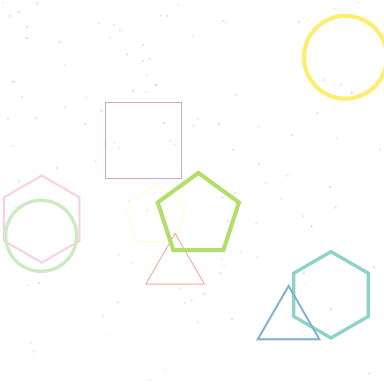[{"shape": "hexagon", "thickness": 2.5, "radius": 0.56, "center": [0.86, 0.234]}, {"shape": "pentagon", "thickness": 0.5, "radius": 0.42, "center": [0.404, 0.439]}, {"shape": "triangle", "thickness": 0.5, "radius": 0.44, "center": [0.455, 0.306]}, {"shape": "triangle", "thickness": 1.5, "radius": 0.46, "center": [0.75, 0.165]}, {"shape": "pentagon", "thickness": 3, "radius": 0.55, "center": [0.515, 0.44]}, {"shape": "hexagon", "thickness": 1.5, "radius": 0.57, "center": [0.108, 0.431]}, {"shape": "square", "thickness": 0.5, "radius": 0.49, "center": [0.371, 0.637]}, {"shape": "circle", "thickness": 2.5, "radius": 0.46, "center": [0.107, 0.387]}, {"shape": "circle", "thickness": 3, "radius": 0.54, "center": [0.897, 0.851]}]